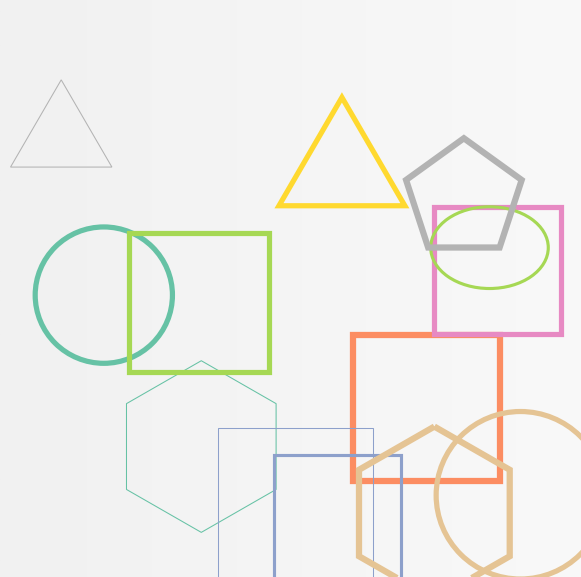[{"shape": "circle", "thickness": 2.5, "radius": 0.59, "center": [0.179, 0.488]}, {"shape": "hexagon", "thickness": 0.5, "radius": 0.74, "center": [0.346, 0.226]}, {"shape": "square", "thickness": 3, "radius": 0.63, "center": [0.733, 0.293]}, {"shape": "square", "thickness": 0.5, "radius": 0.66, "center": [0.509, 0.125]}, {"shape": "square", "thickness": 1.5, "radius": 0.55, "center": [0.58, 0.101]}, {"shape": "square", "thickness": 2.5, "radius": 0.55, "center": [0.856, 0.531]}, {"shape": "square", "thickness": 2.5, "radius": 0.6, "center": [0.343, 0.476]}, {"shape": "oval", "thickness": 1.5, "radius": 0.51, "center": [0.842, 0.57]}, {"shape": "triangle", "thickness": 2.5, "radius": 0.63, "center": [0.588, 0.705]}, {"shape": "circle", "thickness": 2.5, "radius": 0.73, "center": [0.895, 0.142]}, {"shape": "hexagon", "thickness": 3, "radius": 0.75, "center": [0.747, 0.111]}, {"shape": "triangle", "thickness": 0.5, "radius": 0.5, "center": [0.105, 0.76]}, {"shape": "pentagon", "thickness": 3, "radius": 0.52, "center": [0.798, 0.655]}]